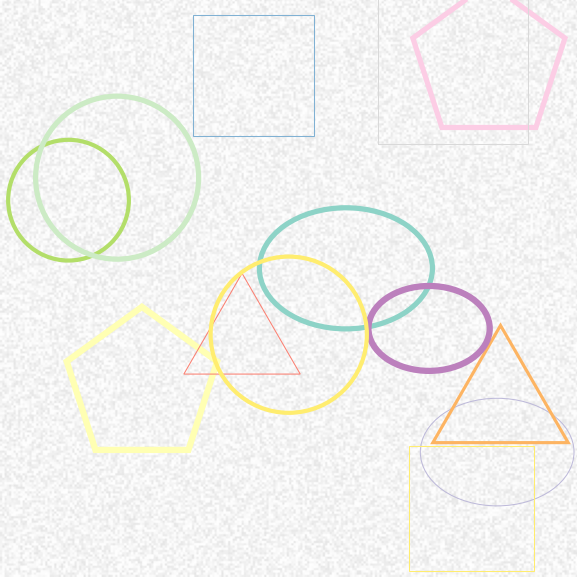[{"shape": "oval", "thickness": 2.5, "radius": 0.75, "center": [0.599, 0.534]}, {"shape": "pentagon", "thickness": 3, "radius": 0.68, "center": [0.246, 0.331]}, {"shape": "oval", "thickness": 0.5, "radius": 0.67, "center": [0.861, 0.216]}, {"shape": "triangle", "thickness": 0.5, "radius": 0.58, "center": [0.419, 0.41]}, {"shape": "square", "thickness": 0.5, "radius": 0.52, "center": [0.439, 0.869]}, {"shape": "triangle", "thickness": 1.5, "radius": 0.68, "center": [0.867, 0.3]}, {"shape": "circle", "thickness": 2, "radius": 0.52, "center": [0.119, 0.653]}, {"shape": "pentagon", "thickness": 2.5, "radius": 0.69, "center": [0.847, 0.89]}, {"shape": "square", "thickness": 0.5, "radius": 0.65, "center": [0.784, 0.879]}, {"shape": "oval", "thickness": 3, "radius": 0.53, "center": [0.743, 0.43]}, {"shape": "circle", "thickness": 2.5, "radius": 0.71, "center": [0.203, 0.691]}, {"shape": "square", "thickness": 0.5, "radius": 0.54, "center": [0.816, 0.118]}, {"shape": "circle", "thickness": 2, "radius": 0.68, "center": [0.5, 0.42]}]